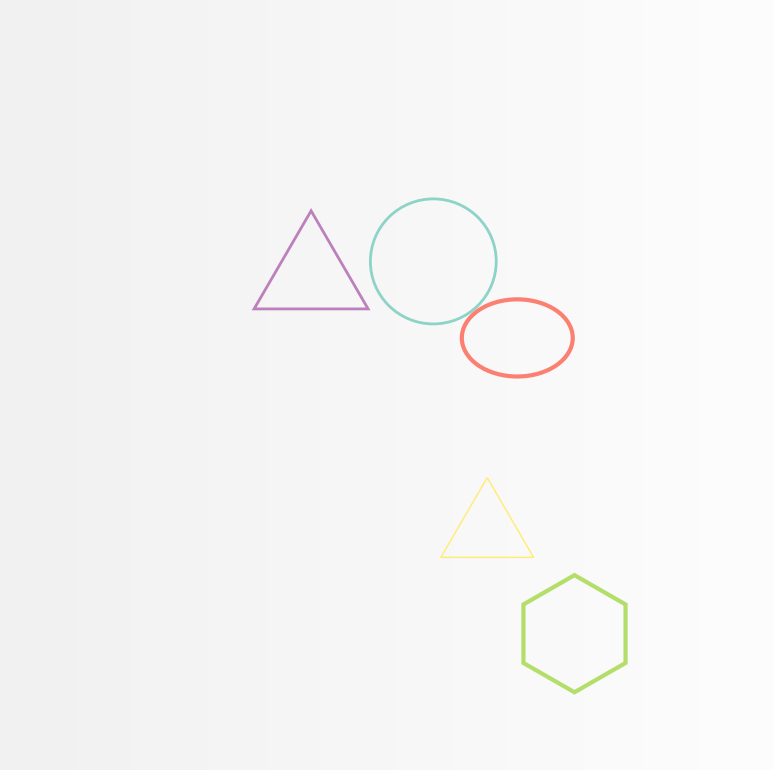[{"shape": "circle", "thickness": 1, "radius": 0.41, "center": [0.559, 0.661]}, {"shape": "oval", "thickness": 1.5, "radius": 0.36, "center": [0.667, 0.561]}, {"shape": "hexagon", "thickness": 1.5, "radius": 0.38, "center": [0.741, 0.177]}, {"shape": "triangle", "thickness": 1, "radius": 0.42, "center": [0.401, 0.641]}, {"shape": "triangle", "thickness": 0.5, "radius": 0.35, "center": [0.629, 0.311]}]